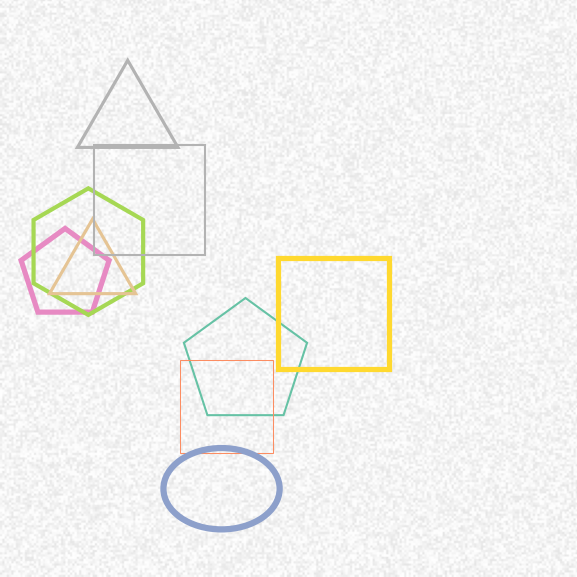[{"shape": "pentagon", "thickness": 1, "radius": 0.56, "center": [0.425, 0.371]}, {"shape": "square", "thickness": 0.5, "radius": 0.41, "center": [0.392, 0.295]}, {"shape": "oval", "thickness": 3, "radius": 0.5, "center": [0.384, 0.153]}, {"shape": "pentagon", "thickness": 2.5, "radius": 0.4, "center": [0.113, 0.523]}, {"shape": "hexagon", "thickness": 2, "radius": 0.55, "center": [0.153, 0.563]}, {"shape": "square", "thickness": 2.5, "radius": 0.48, "center": [0.577, 0.456]}, {"shape": "triangle", "thickness": 1.5, "radius": 0.43, "center": [0.16, 0.534]}, {"shape": "square", "thickness": 1, "radius": 0.48, "center": [0.259, 0.653]}, {"shape": "triangle", "thickness": 1.5, "radius": 0.5, "center": [0.221, 0.794]}]